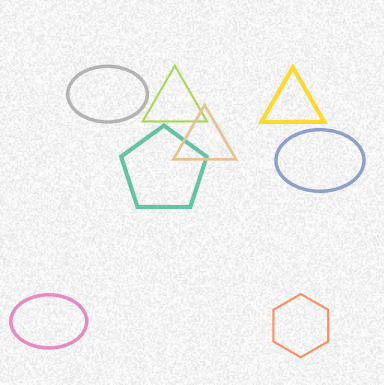[{"shape": "pentagon", "thickness": 3, "radius": 0.58, "center": [0.426, 0.557]}, {"shape": "hexagon", "thickness": 1.5, "radius": 0.41, "center": [0.781, 0.154]}, {"shape": "oval", "thickness": 2.5, "radius": 0.57, "center": [0.831, 0.583]}, {"shape": "oval", "thickness": 2.5, "radius": 0.49, "center": [0.127, 0.165]}, {"shape": "triangle", "thickness": 1.5, "radius": 0.48, "center": [0.454, 0.733]}, {"shape": "triangle", "thickness": 3, "radius": 0.47, "center": [0.761, 0.731]}, {"shape": "triangle", "thickness": 2, "radius": 0.47, "center": [0.532, 0.633]}, {"shape": "oval", "thickness": 2.5, "radius": 0.52, "center": [0.279, 0.756]}]